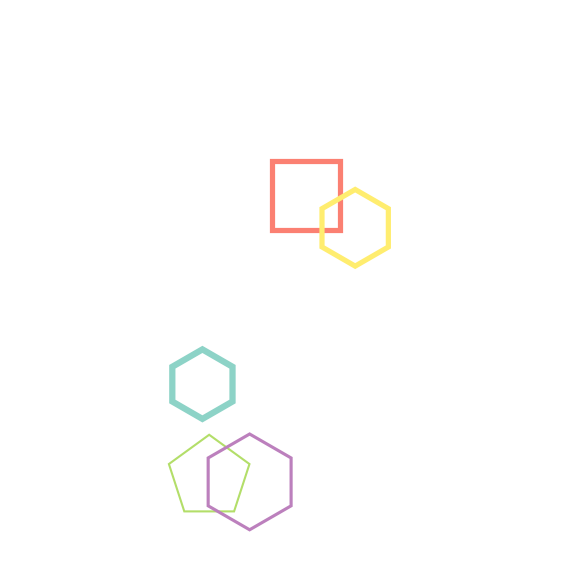[{"shape": "hexagon", "thickness": 3, "radius": 0.3, "center": [0.351, 0.334]}, {"shape": "square", "thickness": 2.5, "radius": 0.3, "center": [0.53, 0.661]}, {"shape": "pentagon", "thickness": 1, "radius": 0.37, "center": [0.362, 0.173]}, {"shape": "hexagon", "thickness": 1.5, "radius": 0.41, "center": [0.432, 0.165]}, {"shape": "hexagon", "thickness": 2.5, "radius": 0.33, "center": [0.615, 0.605]}]